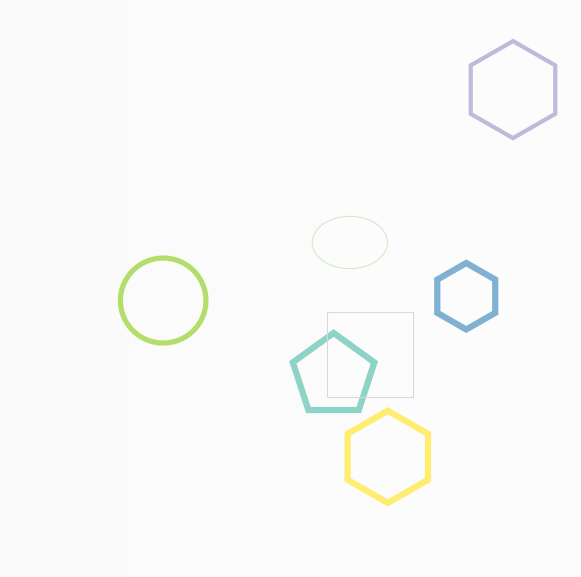[{"shape": "pentagon", "thickness": 3, "radius": 0.37, "center": [0.574, 0.349]}, {"shape": "hexagon", "thickness": 2, "radius": 0.42, "center": [0.883, 0.844]}, {"shape": "hexagon", "thickness": 3, "radius": 0.29, "center": [0.802, 0.486]}, {"shape": "circle", "thickness": 2.5, "radius": 0.37, "center": [0.281, 0.479]}, {"shape": "square", "thickness": 0.5, "radius": 0.37, "center": [0.637, 0.386]}, {"shape": "oval", "thickness": 0.5, "radius": 0.32, "center": [0.602, 0.579]}, {"shape": "hexagon", "thickness": 3, "radius": 0.4, "center": [0.667, 0.208]}]